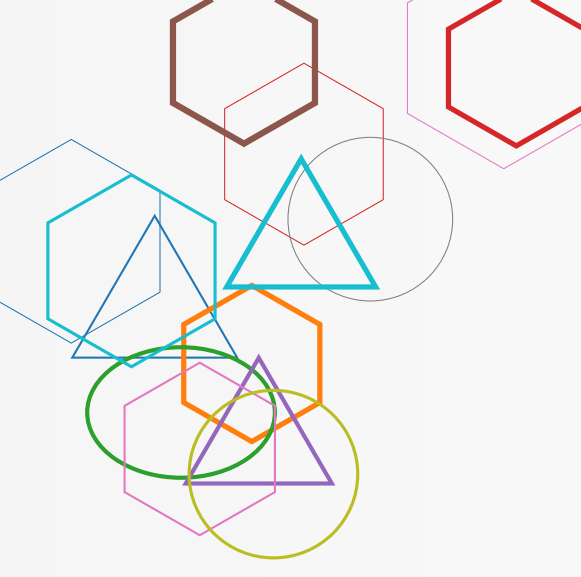[{"shape": "hexagon", "thickness": 0.5, "radius": 0.88, "center": [0.123, 0.581]}, {"shape": "triangle", "thickness": 1, "radius": 0.82, "center": [0.266, 0.462]}, {"shape": "hexagon", "thickness": 2.5, "radius": 0.68, "center": [0.433, 0.37]}, {"shape": "oval", "thickness": 2, "radius": 0.81, "center": [0.311, 0.285]}, {"shape": "hexagon", "thickness": 0.5, "radius": 0.79, "center": [0.523, 0.732]}, {"shape": "hexagon", "thickness": 2.5, "radius": 0.67, "center": [0.888, 0.881]}, {"shape": "triangle", "thickness": 2, "radius": 0.73, "center": [0.445, 0.234]}, {"shape": "hexagon", "thickness": 3, "radius": 0.71, "center": [0.42, 0.891]}, {"shape": "hexagon", "thickness": 1, "radius": 0.75, "center": [0.344, 0.222]}, {"shape": "hexagon", "thickness": 0.5, "radius": 0.96, "center": [0.867, 0.898]}, {"shape": "circle", "thickness": 0.5, "radius": 0.71, "center": [0.637, 0.62]}, {"shape": "circle", "thickness": 1.5, "radius": 0.73, "center": [0.47, 0.178]}, {"shape": "hexagon", "thickness": 1.5, "radius": 0.83, "center": [0.226, 0.53]}, {"shape": "triangle", "thickness": 2.5, "radius": 0.74, "center": [0.518, 0.576]}]